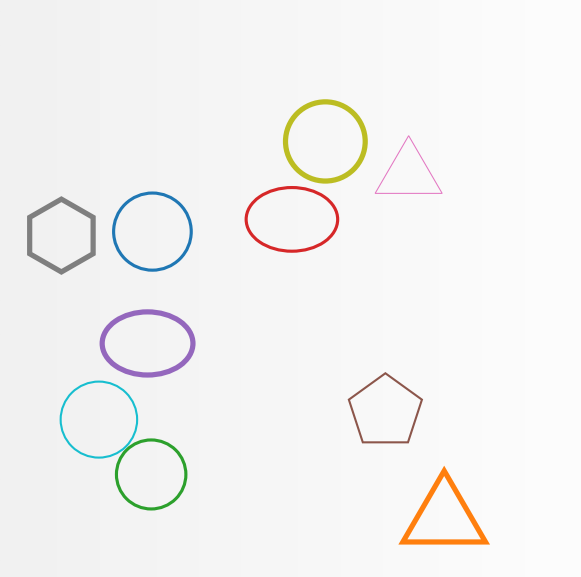[{"shape": "circle", "thickness": 1.5, "radius": 0.33, "center": [0.262, 0.598]}, {"shape": "triangle", "thickness": 2.5, "radius": 0.41, "center": [0.764, 0.102]}, {"shape": "circle", "thickness": 1.5, "radius": 0.3, "center": [0.26, 0.178]}, {"shape": "oval", "thickness": 1.5, "radius": 0.39, "center": [0.502, 0.619]}, {"shape": "oval", "thickness": 2.5, "radius": 0.39, "center": [0.254, 0.404]}, {"shape": "pentagon", "thickness": 1, "radius": 0.33, "center": [0.663, 0.287]}, {"shape": "triangle", "thickness": 0.5, "radius": 0.33, "center": [0.703, 0.698]}, {"shape": "hexagon", "thickness": 2.5, "radius": 0.32, "center": [0.106, 0.591]}, {"shape": "circle", "thickness": 2.5, "radius": 0.34, "center": [0.56, 0.754]}, {"shape": "circle", "thickness": 1, "radius": 0.33, "center": [0.17, 0.273]}]